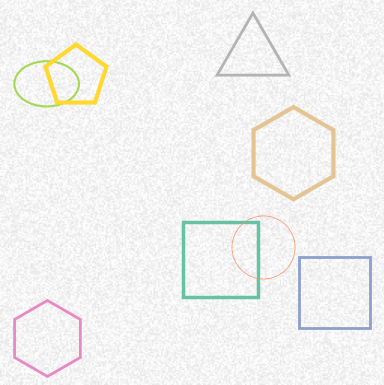[{"shape": "square", "thickness": 2.5, "radius": 0.48, "center": [0.572, 0.326]}, {"shape": "circle", "thickness": 0.5, "radius": 0.41, "center": [0.684, 0.357]}, {"shape": "square", "thickness": 2, "radius": 0.46, "center": [0.87, 0.239]}, {"shape": "hexagon", "thickness": 2, "radius": 0.49, "center": [0.123, 0.121]}, {"shape": "oval", "thickness": 1.5, "radius": 0.42, "center": [0.121, 0.782]}, {"shape": "pentagon", "thickness": 3, "radius": 0.42, "center": [0.198, 0.801]}, {"shape": "hexagon", "thickness": 3, "radius": 0.6, "center": [0.762, 0.602]}, {"shape": "triangle", "thickness": 2, "radius": 0.54, "center": [0.657, 0.859]}]